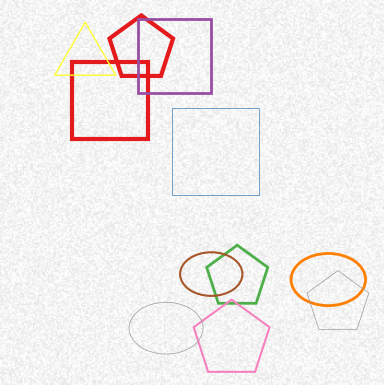[{"shape": "pentagon", "thickness": 3, "radius": 0.43, "center": [0.367, 0.873]}, {"shape": "square", "thickness": 3, "radius": 0.49, "center": [0.286, 0.739]}, {"shape": "square", "thickness": 0.5, "radius": 0.57, "center": [0.56, 0.606]}, {"shape": "pentagon", "thickness": 2, "radius": 0.42, "center": [0.616, 0.28]}, {"shape": "square", "thickness": 2, "radius": 0.48, "center": [0.453, 0.855]}, {"shape": "oval", "thickness": 2, "radius": 0.48, "center": [0.853, 0.274]}, {"shape": "triangle", "thickness": 1, "radius": 0.46, "center": [0.221, 0.851]}, {"shape": "oval", "thickness": 1.5, "radius": 0.4, "center": [0.549, 0.288]}, {"shape": "pentagon", "thickness": 1.5, "radius": 0.52, "center": [0.602, 0.118]}, {"shape": "pentagon", "thickness": 0.5, "radius": 0.42, "center": [0.878, 0.213]}, {"shape": "oval", "thickness": 0.5, "radius": 0.48, "center": [0.431, 0.148]}]